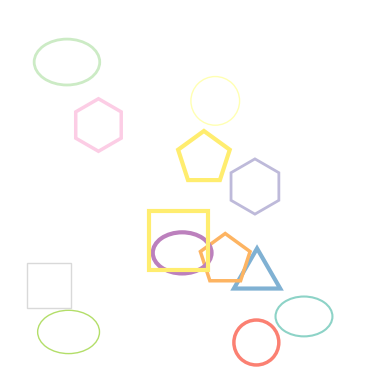[{"shape": "oval", "thickness": 1.5, "radius": 0.37, "center": [0.79, 0.178]}, {"shape": "circle", "thickness": 1, "radius": 0.32, "center": [0.559, 0.738]}, {"shape": "hexagon", "thickness": 2, "radius": 0.36, "center": [0.662, 0.516]}, {"shape": "circle", "thickness": 2.5, "radius": 0.29, "center": [0.666, 0.11]}, {"shape": "triangle", "thickness": 3, "radius": 0.35, "center": [0.668, 0.285]}, {"shape": "pentagon", "thickness": 2.5, "radius": 0.34, "center": [0.585, 0.326]}, {"shape": "oval", "thickness": 1, "radius": 0.4, "center": [0.178, 0.138]}, {"shape": "hexagon", "thickness": 2.5, "radius": 0.34, "center": [0.256, 0.675]}, {"shape": "square", "thickness": 1, "radius": 0.29, "center": [0.127, 0.259]}, {"shape": "oval", "thickness": 3, "radius": 0.38, "center": [0.473, 0.343]}, {"shape": "oval", "thickness": 2, "radius": 0.43, "center": [0.174, 0.839]}, {"shape": "square", "thickness": 3, "radius": 0.38, "center": [0.465, 0.376]}, {"shape": "pentagon", "thickness": 3, "radius": 0.35, "center": [0.53, 0.589]}]